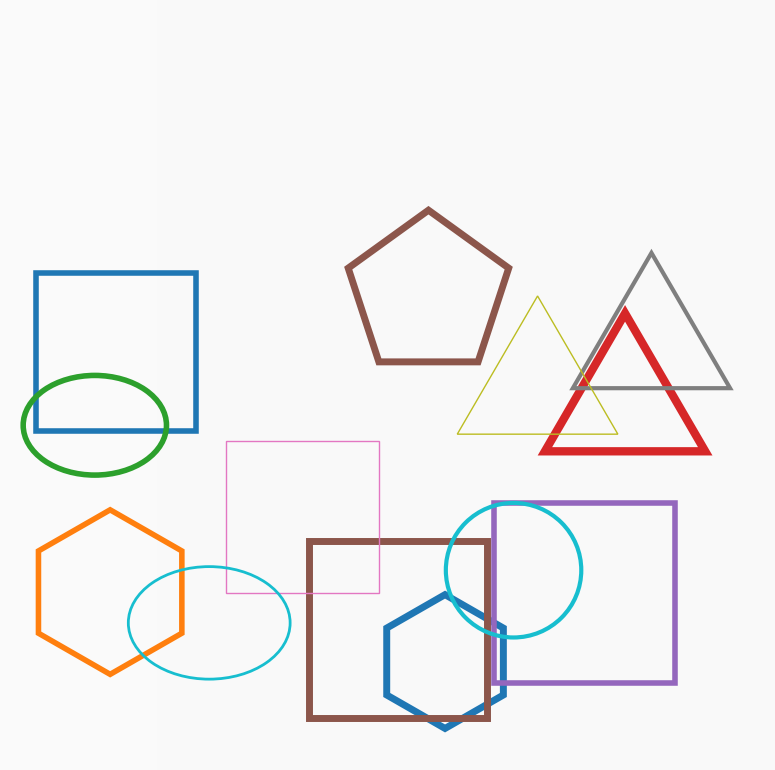[{"shape": "hexagon", "thickness": 2.5, "radius": 0.43, "center": [0.574, 0.141]}, {"shape": "square", "thickness": 2, "radius": 0.52, "center": [0.15, 0.543]}, {"shape": "hexagon", "thickness": 2, "radius": 0.53, "center": [0.142, 0.231]}, {"shape": "oval", "thickness": 2, "radius": 0.46, "center": [0.122, 0.448]}, {"shape": "triangle", "thickness": 3, "radius": 0.6, "center": [0.807, 0.474]}, {"shape": "square", "thickness": 2, "radius": 0.58, "center": [0.754, 0.23]}, {"shape": "pentagon", "thickness": 2.5, "radius": 0.54, "center": [0.553, 0.618]}, {"shape": "square", "thickness": 2.5, "radius": 0.57, "center": [0.514, 0.183]}, {"shape": "square", "thickness": 0.5, "radius": 0.49, "center": [0.391, 0.328]}, {"shape": "triangle", "thickness": 1.5, "radius": 0.59, "center": [0.841, 0.554]}, {"shape": "triangle", "thickness": 0.5, "radius": 0.6, "center": [0.694, 0.496]}, {"shape": "circle", "thickness": 1.5, "radius": 0.44, "center": [0.663, 0.259]}, {"shape": "oval", "thickness": 1, "radius": 0.52, "center": [0.27, 0.191]}]